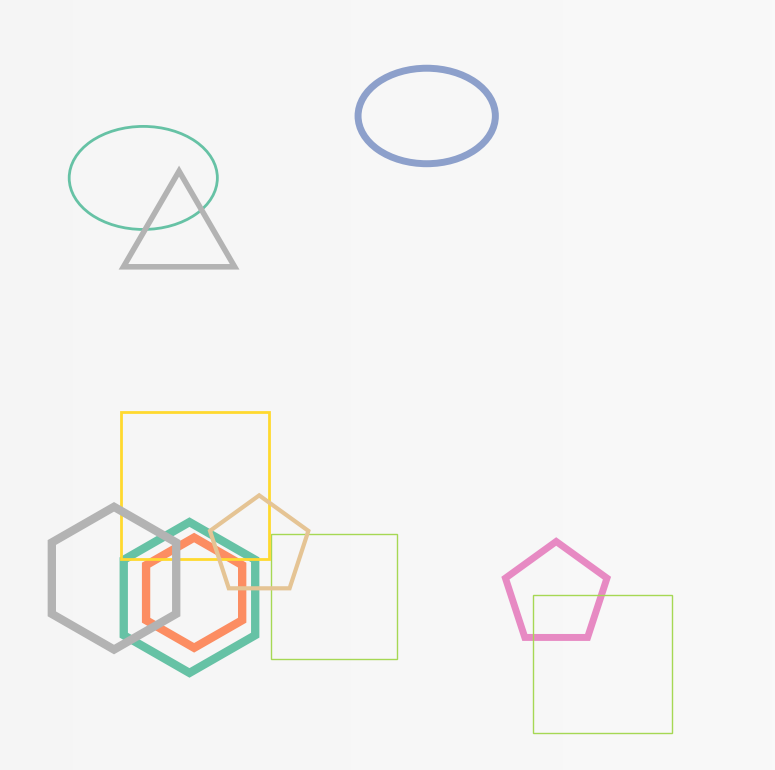[{"shape": "hexagon", "thickness": 3, "radius": 0.49, "center": [0.244, 0.224]}, {"shape": "oval", "thickness": 1, "radius": 0.48, "center": [0.185, 0.769]}, {"shape": "hexagon", "thickness": 3, "radius": 0.36, "center": [0.25, 0.23]}, {"shape": "oval", "thickness": 2.5, "radius": 0.44, "center": [0.551, 0.849]}, {"shape": "pentagon", "thickness": 2.5, "radius": 0.34, "center": [0.718, 0.228]}, {"shape": "square", "thickness": 0.5, "radius": 0.41, "center": [0.431, 0.226]}, {"shape": "square", "thickness": 0.5, "radius": 0.45, "center": [0.777, 0.137]}, {"shape": "square", "thickness": 1, "radius": 0.48, "center": [0.252, 0.369]}, {"shape": "pentagon", "thickness": 1.5, "radius": 0.33, "center": [0.334, 0.29]}, {"shape": "hexagon", "thickness": 3, "radius": 0.46, "center": [0.147, 0.249]}, {"shape": "triangle", "thickness": 2, "radius": 0.41, "center": [0.231, 0.695]}]